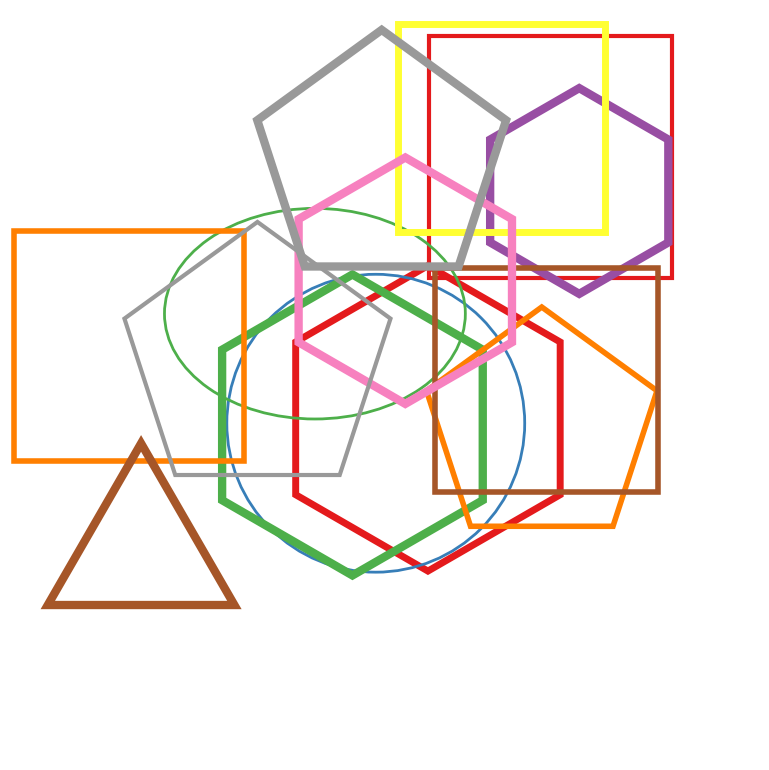[{"shape": "square", "thickness": 1.5, "radius": 0.79, "center": [0.715, 0.796]}, {"shape": "hexagon", "thickness": 2.5, "radius": 0.99, "center": [0.556, 0.457]}, {"shape": "circle", "thickness": 1, "radius": 0.97, "center": [0.488, 0.45]}, {"shape": "hexagon", "thickness": 3, "radius": 0.98, "center": [0.458, 0.448]}, {"shape": "oval", "thickness": 1, "radius": 0.98, "center": [0.409, 0.593]}, {"shape": "hexagon", "thickness": 3, "radius": 0.67, "center": [0.752, 0.752]}, {"shape": "pentagon", "thickness": 2, "radius": 0.79, "center": [0.704, 0.444]}, {"shape": "square", "thickness": 2, "radius": 0.75, "center": [0.168, 0.55]}, {"shape": "square", "thickness": 2.5, "radius": 0.67, "center": [0.651, 0.834]}, {"shape": "square", "thickness": 2, "radius": 0.73, "center": [0.71, 0.507]}, {"shape": "triangle", "thickness": 3, "radius": 0.7, "center": [0.183, 0.284]}, {"shape": "hexagon", "thickness": 3, "radius": 0.8, "center": [0.526, 0.635]}, {"shape": "pentagon", "thickness": 1.5, "radius": 0.91, "center": [0.334, 0.53]}, {"shape": "pentagon", "thickness": 3, "radius": 0.85, "center": [0.496, 0.791]}]